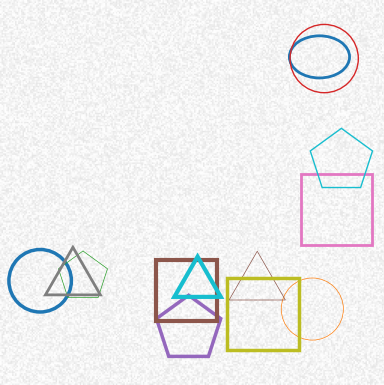[{"shape": "oval", "thickness": 2, "radius": 0.39, "center": [0.83, 0.852]}, {"shape": "circle", "thickness": 2.5, "radius": 0.41, "center": [0.104, 0.271]}, {"shape": "circle", "thickness": 0.5, "radius": 0.4, "center": [0.811, 0.197]}, {"shape": "pentagon", "thickness": 0.5, "radius": 0.33, "center": [0.216, 0.281]}, {"shape": "circle", "thickness": 1, "radius": 0.44, "center": [0.842, 0.848]}, {"shape": "pentagon", "thickness": 2.5, "radius": 0.44, "center": [0.49, 0.145]}, {"shape": "triangle", "thickness": 0.5, "radius": 0.42, "center": [0.668, 0.263]}, {"shape": "square", "thickness": 3, "radius": 0.4, "center": [0.484, 0.245]}, {"shape": "square", "thickness": 2, "radius": 0.46, "center": [0.874, 0.455]}, {"shape": "triangle", "thickness": 2, "radius": 0.41, "center": [0.189, 0.275]}, {"shape": "square", "thickness": 2.5, "radius": 0.47, "center": [0.684, 0.184]}, {"shape": "triangle", "thickness": 3, "radius": 0.35, "center": [0.513, 0.264]}, {"shape": "pentagon", "thickness": 1, "radius": 0.42, "center": [0.887, 0.582]}]